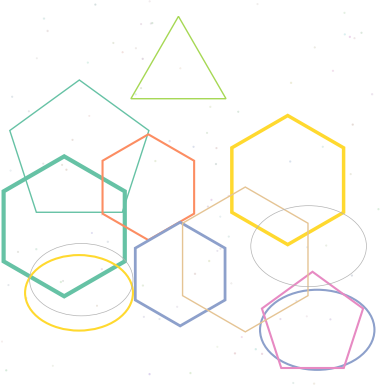[{"shape": "hexagon", "thickness": 3, "radius": 0.91, "center": [0.167, 0.412]}, {"shape": "pentagon", "thickness": 1, "radius": 0.95, "center": [0.206, 0.602]}, {"shape": "hexagon", "thickness": 1.5, "radius": 0.69, "center": [0.385, 0.514]}, {"shape": "hexagon", "thickness": 2, "radius": 0.67, "center": [0.468, 0.288]}, {"shape": "oval", "thickness": 1.5, "radius": 0.74, "center": [0.824, 0.143]}, {"shape": "pentagon", "thickness": 1.5, "radius": 0.69, "center": [0.812, 0.156]}, {"shape": "triangle", "thickness": 1, "radius": 0.71, "center": [0.464, 0.815]}, {"shape": "oval", "thickness": 1.5, "radius": 0.7, "center": [0.205, 0.239]}, {"shape": "hexagon", "thickness": 2.5, "radius": 0.84, "center": [0.747, 0.532]}, {"shape": "hexagon", "thickness": 1, "radius": 0.94, "center": [0.637, 0.326]}, {"shape": "oval", "thickness": 0.5, "radius": 0.67, "center": [0.211, 0.274]}, {"shape": "oval", "thickness": 0.5, "radius": 0.75, "center": [0.802, 0.361]}]